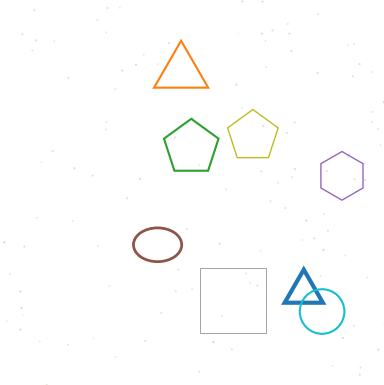[{"shape": "triangle", "thickness": 3, "radius": 0.29, "center": [0.789, 0.242]}, {"shape": "triangle", "thickness": 1.5, "radius": 0.41, "center": [0.47, 0.813]}, {"shape": "pentagon", "thickness": 1.5, "radius": 0.37, "center": [0.497, 0.617]}, {"shape": "hexagon", "thickness": 1, "radius": 0.32, "center": [0.888, 0.543]}, {"shape": "oval", "thickness": 2, "radius": 0.31, "center": [0.409, 0.364]}, {"shape": "square", "thickness": 0.5, "radius": 0.43, "center": [0.605, 0.22]}, {"shape": "pentagon", "thickness": 1, "radius": 0.35, "center": [0.657, 0.646]}, {"shape": "circle", "thickness": 1.5, "radius": 0.29, "center": [0.837, 0.191]}]